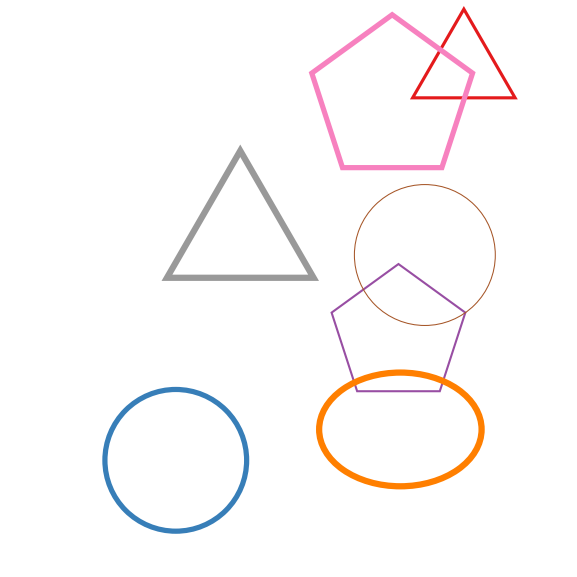[{"shape": "triangle", "thickness": 1.5, "radius": 0.51, "center": [0.803, 0.881]}, {"shape": "circle", "thickness": 2.5, "radius": 0.61, "center": [0.304, 0.202]}, {"shape": "pentagon", "thickness": 1, "radius": 0.61, "center": [0.69, 0.42]}, {"shape": "oval", "thickness": 3, "radius": 0.7, "center": [0.693, 0.256]}, {"shape": "circle", "thickness": 0.5, "radius": 0.61, "center": [0.736, 0.558]}, {"shape": "pentagon", "thickness": 2.5, "radius": 0.73, "center": [0.679, 0.827]}, {"shape": "triangle", "thickness": 3, "radius": 0.73, "center": [0.416, 0.591]}]